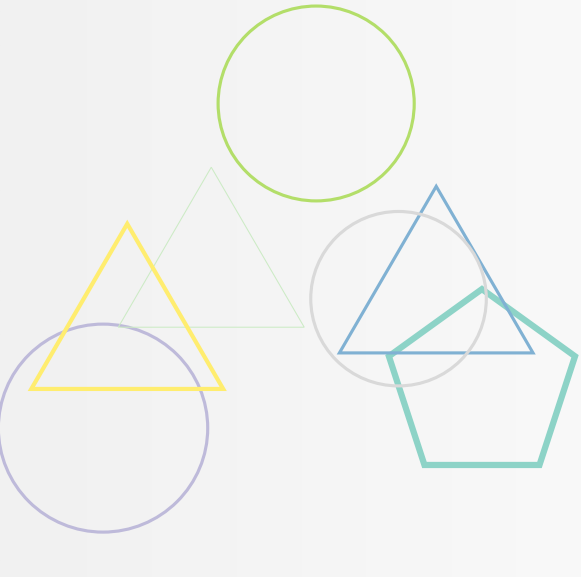[{"shape": "pentagon", "thickness": 3, "radius": 0.84, "center": [0.829, 0.33]}, {"shape": "circle", "thickness": 1.5, "radius": 0.9, "center": [0.177, 0.258]}, {"shape": "triangle", "thickness": 1.5, "radius": 0.96, "center": [0.75, 0.484]}, {"shape": "circle", "thickness": 1.5, "radius": 0.84, "center": [0.544, 0.82]}, {"shape": "circle", "thickness": 1.5, "radius": 0.76, "center": [0.686, 0.482]}, {"shape": "triangle", "thickness": 0.5, "radius": 0.92, "center": [0.363, 0.525]}, {"shape": "triangle", "thickness": 2, "radius": 0.95, "center": [0.219, 0.421]}]